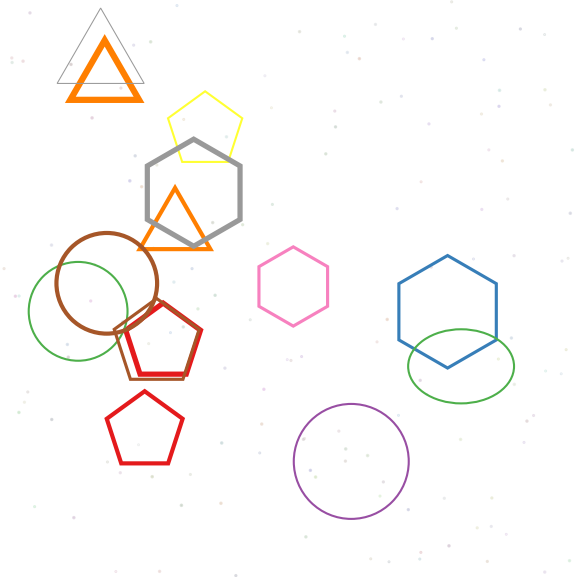[{"shape": "pentagon", "thickness": 2, "radius": 0.35, "center": [0.251, 0.253]}, {"shape": "pentagon", "thickness": 2.5, "radius": 0.34, "center": [0.282, 0.406]}, {"shape": "hexagon", "thickness": 1.5, "radius": 0.49, "center": [0.775, 0.459]}, {"shape": "oval", "thickness": 1, "radius": 0.46, "center": [0.798, 0.365]}, {"shape": "circle", "thickness": 1, "radius": 0.43, "center": [0.135, 0.46]}, {"shape": "circle", "thickness": 1, "radius": 0.5, "center": [0.608, 0.2]}, {"shape": "triangle", "thickness": 3, "radius": 0.34, "center": [0.181, 0.861]}, {"shape": "triangle", "thickness": 2, "radius": 0.35, "center": [0.303, 0.603]}, {"shape": "pentagon", "thickness": 1, "radius": 0.34, "center": [0.355, 0.773]}, {"shape": "pentagon", "thickness": 1.5, "radius": 0.39, "center": [0.271, 0.405]}, {"shape": "circle", "thickness": 2, "radius": 0.44, "center": [0.185, 0.509]}, {"shape": "hexagon", "thickness": 1.5, "radius": 0.34, "center": [0.508, 0.503]}, {"shape": "triangle", "thickness": 0.5, "radius": 0.44, "center": [0.174, 0.898]}, {"shape": "hexagon", "thickness": 2.5, "radius": 0.46, "center": [0.335, 0.665]}]